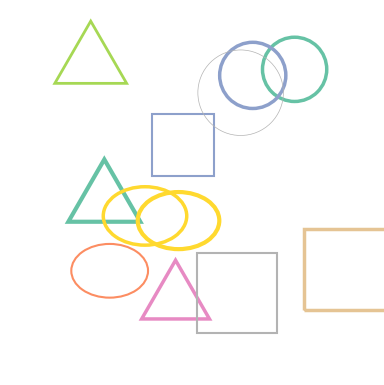[{"shape": "triangle", "thickness": 3, "radius": 0.54, "center": [0.271, 0.478]}, {"shape": "circle", "thickness": 2.5, "radius": 0.42, "center": [0.765, 0.82]}, {"shape": "oval", "thickness": 1.5, "radius": 0.5, "center": [0.285, 0.297]}, {"shape": "square", "thickness": 1.5, "radius": 0.4, "center": [0.475, 0.624]}, {"shape": "circle", "thickness": 2.5, "radius": 0.43, "center": [0.656, 0.804]}, {"shape": "triangle", "thickness": 2.5, "radius": 0.51, "center": [0.456, 0.222]}, {"shape": "triangle", "thickness": 2, "radius": 0.54, "center": [0.236, 0.837]}, {"shape": "oval", "thickness": 2.5, "radius": 0.54, "center": [0.377, 0.439]}, {"shape": "oval", "thickness": 3, "radius": 0.53, "center": [0.464, 0.427]}, {"shape": "square", "thickness": 2.5, "radius": 0.53, "center": [0.895, 0.3]}, {"shape": "circle", "thickness": 0.5, "radius": 0.56, "center": [0.625, 0.759]}, {"shape": "square", "thickness": 1.5, "radius": 0.52, "center": [0.616, 0.239]}]